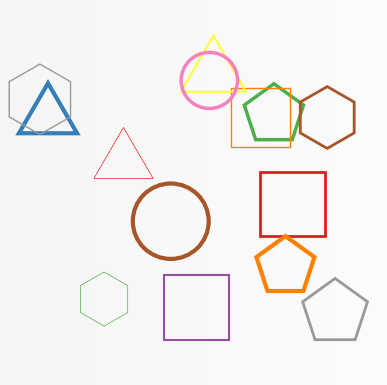[{"shape": "square", "thickness": 2, "radius": 0.42, "center": [0.755, 0.47]}, {"shape": "triangle", "thickness": 0.5, "radius": 0.44, "center": [0.319, 0.581]}, {"shape": "triangle", "thickness": 3, "radius": 0.43, "center": [0.124, 0.697]}, {"shape": "pentagon", "thickness": 2.5, "radius": 0.4, "center": [0.707, 0.702]}, {"shape": "hexagon", "thickness": 0.5, "radius": 0.35, "center": [0.269, 0.223]}, {"shape": "square", "thickness": 1.5, "radius": 0.42, "center": [0.507, 0.2]}, {"shape": "pentagon", "thickness": 3, "radius": 0.39, "center": [0.737, 0.308]}, {"shape": "square", "thickness": 1, "radius": 0.38, "center": [0.671, 0.696]}, {"shape": "triangle", "thickness": 1.5, "radius": 0.49, "center": [0.551, 0.81]}, {"shape": "hexagon", "thickness": 2, "radius": 0.4, "center": [0.844, 0.695]}, {"shape": "circle", "thickness": 3, "radius": 0.49, "center": [0.441, 0.425]}, {"shape": "circle", "thickness": 2.5, "radius": 0.36, "center": [0.54, 0.791]}, {"shape": "pentagon", "thickness": 2, "radius": 0.44, "center": [0.865, 0.189]}, {"shape": "hexagon", "thickness": 1, "radius": 0.46, "center": [0.103, 0.742]}]